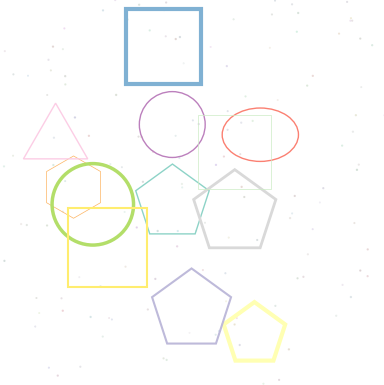[{"shape": "pentagon", "thickness": 1, "radius": 0.5, "center": [0.448, 0.474]}, {"shape": "pentagon", "thickness": 3, "radius": 0.42, "center": [0.661, 0.131]}, {"shape": "pentagon", "thickness": 1.5, "radius": 0.54, "center": [0.498, 0.195]}, {"shape": "oval", "thickness": 1, "radius": 0.5, "center": [0.676, 0.65]}, {"shape": "square", "thickness": 3, "radius": 0.49, "center": [0.425, 0.879]}, {"shape": "hexagon", "thickness": 0.5, "radius": 0.4, "center": [0.191, 0.514]}, {"shape": "circle", "thickness": 2.5, "radius": 0.53, "center": [0.241, 0.469]}, {"shape": "triangle", "thickness": 1, "radius": 0.48, "center": [0.144, 0.636]}, {"shape": "pentagon", "thickness": 2, "radius": 0.56, "center": [0.61, 0.447]}, {"shape": "circle", "thickness": 1, "radius": 0.43, "center": [0.447, 0.677]}, {"shape": "square", "thickness": 0.5, "radius": 0.48, "center": [0.609, 0.606]}, {"shape": "square", "thickness": 1.5, "radius": 0.51, "center": [0.279, 0.358]}]